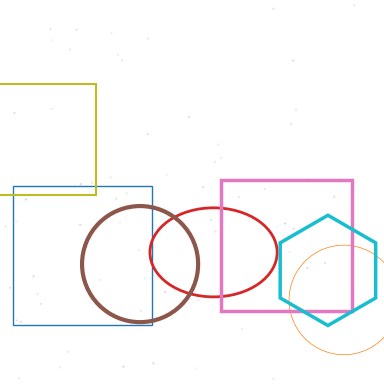[{"shape": "square", "thickness": 1, "radius": 0.9, "center": [0.215, 0.337]}, {"shape": "circle", "thickness": 0.5, "radius": 0.71, "center": [0.893, 0.221]}, {"shape": "oval", "thickness": 2, "radius": 0.83, "center": [0.555, 0.345]}, {"shape": "circle", "thickness": 3, "radius": 0.75, "center": [0.364, 0.314]}, {"shape": "square", "thickness": 2.5, "radius": 0.85, "center": [0.744, 0.362]}, {"shape": "square", "thickness": 1.5, "radius": 0.72, "center": [0.107, 0.637]}, {"shape": "hexagon", "thickness": 2.5, "radius": 0.72, "center": [0.852, 0.298]}]